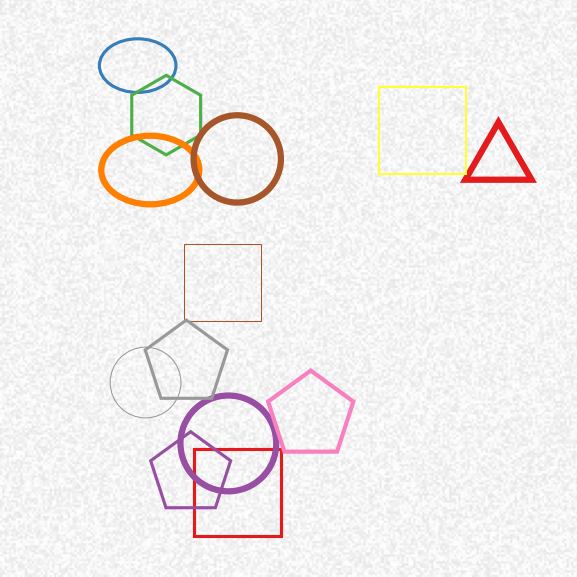[{"shape": "square", "thickness": 1.5, "radius": 0.38, "center": [0.411, 0.147]}, {"shape": "triangle", "thickness": 3, "radius": 0.33, "center": [0.863, 0.721]}, {"shape": "oval", "thickness": 1.5, "radius": 0.33, "center": [0.238, 0.886]}, {"shape": "hexagon", "thickness": 1.5, "radius": 0.34, "center": [0.288, 0.8]}, {"shape": "pentagon", "thickness": 1.5, "radius": 0.36, "center": [0.33, 0.179]}, {"shape": "circle", "thickness": 3, "radius": 0.41, "center": [0.395, 0.231]}, {"shape": "oval", "thickness": 3, "radius": 0.42, "center": [0.26, 0.705]}, {"shape": "square", "thickness": 1, "radius": 0.38, "center": [0.732, 0.773]}, {"shape": "square", "thickness": 0.5, "radius": 0.33, "center": [0.385, 0.511]}, {"shape": "circle", "thickness": 3, "radius": 0.38, "center": [0.411, 0.724]}, {"shape": "pentagon", "thickness": 2, "radius": 0.39, "center": [0.538, 0.28]}, {"shape": "pentagon", "thickness": 1.5, "radius": 0.37, "center": [0.323, 0.37]}, {"shape": "circle", "thickness": 0.5, "radius": 0.31, "center": [0.252, 0.337]}]